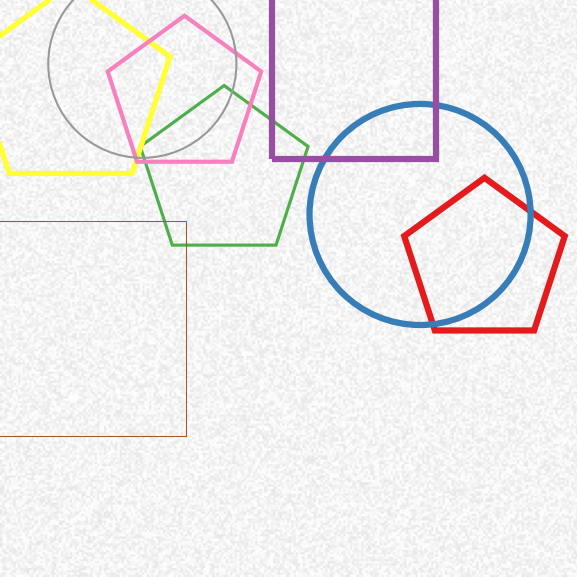[{"shape": "pentagon", "thickness": 3, "radius": 0.73, "center": [0.839, 0.545]}, {"shape": "circle", "thickness": 3, "radius": 0.96, "center": [0.727, 0.628]}, {"shape": "pentagon", "thickness": 1.5, "radius": 0.76, "center": [0.388, 0.698]}, {"shape": "square", "thickness": 3, "radius": 0.71, "center": [0.613, 0.865]}, {"shape": "pentagon", "thickness": 2.5, "radius": 0.9, "center": [0.122, 0.845]}, {"shape": "square", "thickness": 0.5, "radius": 0.93, "center": [0.136, 0.43]}, {"shape": "pentagon", "thickness": 2, "radius": 0.7, "center": [0.319, 0.832]}, {"shape": "circle", "thickness": 1, "radius": 0.81, "center": [0.246, 0.889]}]